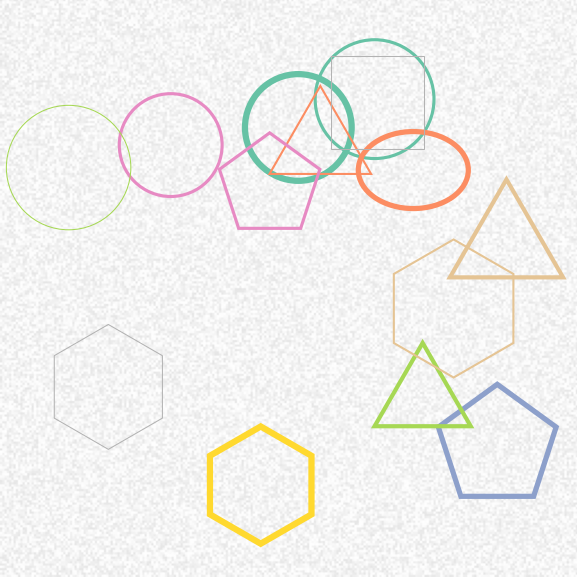[{"shape": "circle", "thickness": 3, "radius": 0.46, "center": [0.517, 0.778]}, {"shape": "circle", "thickness": 1.5, "radius": 0.51, "center": [0.649, 0.827]}, {"shape": "triangle", "thickness": 1, "radius": 0.51, "center": [0.555, 0.749]}, {"shape": "oval", "thickness": 2.5, "radius": 0.48, "center": [0.716, 0.705]}, {"shape": "pentagon", "thickness": 2.5, "radius": 0.54, "center": [0.861, 0.226]}, {"shape": "circle", "thickness": 1.5, "radius": 0.45, "center": [0.296, 0.748]}, {"shape": "pentagon", "thickness": 1.5, "radius": 0.46, "center": [0.467, 0.678]}, {"shape": "triangle", "thickness": 2, "radius": 0.48, "center": [0.732, 0.309]}, {"shape": "circle", "thickness": 0.5, "radius": 0.54, "center": [0.119, 0.709]}, {"shape": "hexagon", "thickness": 3, "radius": 0.51, "center": [0.451, 0.159]}, {"shape": "hexagon", "thickness": 1, "radius": 0.6, "center": [0.785, 0.465]}, {"shape": "triangle", "thickness": 2, "radius": 0.57, "center": [0.877, 0.575]}, {"shape": "square", "thickness": 0.5, "radius": 0.4, "center": [0.654, 0.821]}, {"shape": "hexagon", "thickness": 0.5, "radius": 0.54, "center": [0.188, 0.329]}]